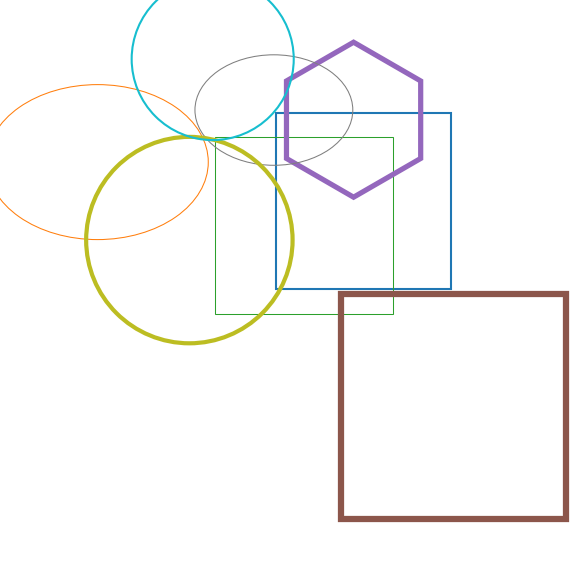[{"shape": "square", "thickness": 1, "radius": 0.76, "center": [0.629, 0.651]}, {"shape": "oval", "thickness": 0.5, "radius": 0.96, "center": [0.169, 0.718]}, {"shape": "square", "thickness": 0.5, "radius": 0.77, "center": [0.527, 0.608]}, {"shape": "hexagon", "thickness": 2.5, "radius": 0.67, "center": [0.612, 0.792]}, {"shape": "square", "thickness": 3, "radius": 0.97, "center": [0.785, 0.296]}, {"shape": "oval", "thickness": 0.5, "radius": 0.68, "center": [0.474, 0.809]}, {"shape": "circle", "thickness": 2, "radius": 0.89, "center": [0.328, 0.583]}, {"shape": "circle", "thickness": 1, "radius": 0.7, "center": [0.368, 0.897]}]